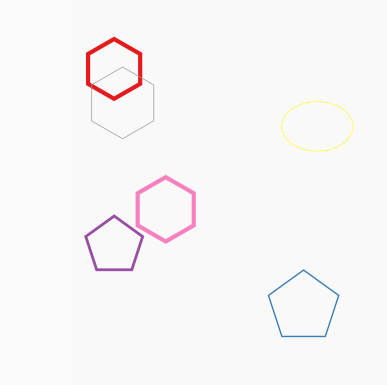[{"shape": "hexagon", "thickness": 3, "radius": 0.39, "center": [0.295, 0.821]}, {"shape": "pentagon", "thickness": 1, "radius": 0.48, "center": [0.783, 0.203]}, {"shape": "pentagon", "thickness": 2, "radius": 0.39, "center": [0.295, 0.362]}, {"shape": "oval", "thickness": 0.5, "radius": 0.46, "center": [0.819, 0.672]}, {"shape": "hexagon", "thickness": 3, "radius": 0.42, "center": [0.428, 0.456]}, {"shape": "hexagon", "thickness": 0.5, "radius": 0.47, "center": [0.316, 0.733]}]